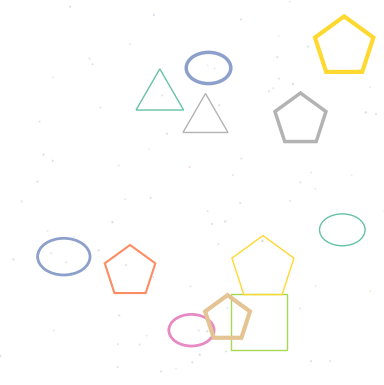[{"shape": "triangle", "thickness": 1, "radius": 0.36, "center": [0.415, 0.75]}, {"shape": "oval", "thickness": 1, "radius": 0.3, "center": [0.889, 0.403]}, {"shape": "pentagon", "thickness": 1.5, "radius": 0.35, "center": [0.338, 0.295]}, {"shape": "oval", "thickness": 2.5, "radius": 0.29, "center": [0.542, 0.823]}, {"shape": "oval", "thickness": 2, "radius": 0.34, "center": [0.166, 0.333]}, {"shape": "oval", "thickness": 2, "radius": 0.29, "center": [0.497, 0.142]}, {"shape": "square", "thickness": 1, "radius": 0.36, "center": [0.672, 0.164]}, {"shape": "pentagon", "thickness": 3, "radius": 0.4, "center": [0.894, 0.878]}, {"shape": "pentagon", "thickness": 1, "radius": 0.42, "center": [0.683, 0.303]}, {"shape": "pentagon", "thickness": 3, "radius": 0.31, "center": [0.591, 0.172]}, {"shape": "pentagon", "thickness": 2.5, "radius": 0.35, "center": [0.78, 0.689]}, {"shape": "triangle", "thickness": 1, "radius": 0.34, "center": [0.534, 0.69]}]